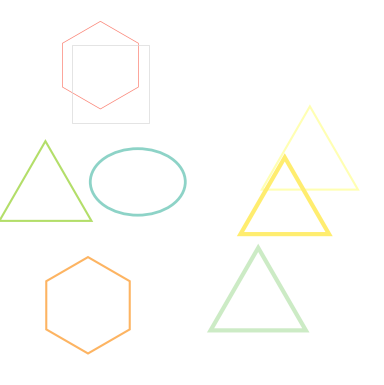[{"shape": "oval", "thickness": 2, "radius": 0.62, "center": [0.358, 0.527]}, {"shape": "triangle", "thickness": 1.5, "radius": 0.72, "center": [0.805, 0.58]}, {"shape": "hexagon", "thickness": 0.5, "radius": 0.57, "center": [0.261, 0.831]}, {"shape": "hexagon", "thickness": 1.5, "radius": 0.63, "center": [0.229, 0.207]}, {"shape": "triangle", "thickness": 1.5, "radius": 0.69, "center": [0.118, 0.495]}, {"shape": "square", "thickness": 0.5, "radius": 0.5, "center": [0.287, 0.781]}, {"shape": "triangle", "thickness": 3, "radius": 0.71, "center": [0.671, 0.213]}, {"shape": "triangle", "thickness": 3, "radius": 0.66, "center": [0.74, 0.458]}]